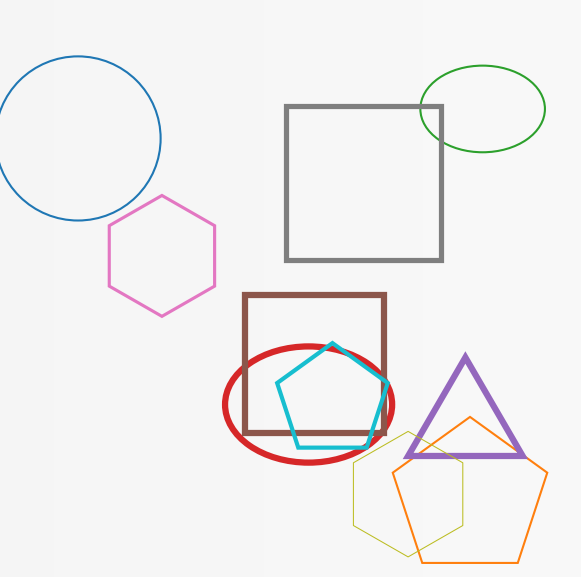[{"shape": "circle", "thickness": 1, "radius": 0.71, "center": [0.134, 0.759]}, {"shape": "pentagon", "thickness": 1, "radius": 0.7, "center": [0.809, 0.137]}, {"shape": "oval", "thickness": 1, "radius": 0.54, "center": [0.83, 0.81]}, {"shape": "oval", "thickness": 3, "radius": 0.72, "center": [0.531, 0.299]}, {"shape": "triangle", "thickness": 3, "radius": 0.57, "center": [0.801, 0.266]}, {"shape": "square", "thickness": 3, "radius": 0.6, "center": [0.541, 0.369]}, {"shape": "hexagon", "thickness": 1.5, "radius": 0.52, "center": [0.279, 0.556]}, {"shape": "square", "thickness": 2.5, "radius": 0.66, "center": [0.626, 0.682]}, {"shape": "hexagon", "thickness": 0.5, "radius": 0.54, "center": [0.702, 0.143]}, {"shape": "pentagon", "thickness": 2, "radius": 0.5, "center": [0.572, 0.305]}]